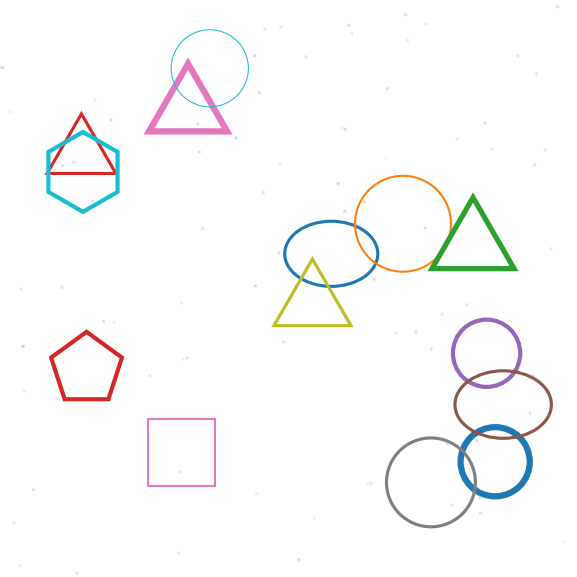[{"shape": "oval", "thickness": 1.5, "radius": 0.4, "center": [0.574, 0.56]}, {"shape": "circle", "thickness": 3, "radius": 0.3, "center": [0.857, 0.2]}, {"shape": "circle", "thickness": 1, "radius": 0.42, "center": [0.698, 0.612]}, {"shape": "triangle", "thickness": 2.5, "radius": 0.41, "center": [0.819, 0.575]}, {"shape": "triangle", "thickness": 1.5, "radius": 0.34, "center": [0.141, 0.733]}, {"shape": "pentagon", "thickness": 2, "radius": 0.32, "center": [0.15, 0.36]}, {"shape": "circle", "thickness": 2, "radius": 0.29, "center": [0.843, 0.387]}, {"shape": "oval", "thickness": 1.5, "radius": 0.42, "center": [0.871, 0.299]}, {"shape": "square", "thickness": 1, "radius": 0.29, "center": [0.314, 0.215]}, {"shape": "triangle", "thickness": 3, "radius": 0.39, "center": [0.326, 0.811]}, {"shape": "circle", "thickness": 1.5, "radius": 0.38, "center": [0.746, 0.164]}, {"shape": "triangle", "thickness": 1.5, "radius": 0.38, "center": [0.541, 0.474]}, {"shape": "hexagon", "thickness": 2, "radius": 0.35, "center": [0.144, 0.701]}, {"shape": "circle", "thickness": 0.5, "radius": 0.33, "center": [0.363, 0.881]}]